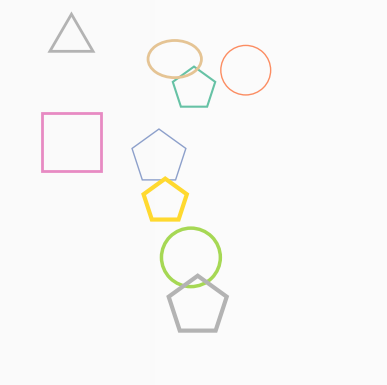[{"shape": "pentagon", "thickness": 1.5, "radius": 0.29, "center": [0.501, 0.769]}, {"shape": "circle", "thickness": 1, "radius": 0.32, "center": [0.634, 0.818]}, {"shape": "pentagon", "thickness": 1, "radius": 0.37, "center": [0.41, 0.592]}, {"shape": "square", "thickness": 2, "radius": 0.38, "center": [0.185, 0.631]}, {"shape": "circle", "thickness": 2.5, "radius": 0.38, "center": [0.493, 0.332]}, {"shape": "pentagon", "thickness": 3, "radius": 0.29, "center": [0.426, 0.477]}, {"shape": "oval", "thickness": 2, "radius": 0.34, "center": [0.451, 0.847]}, {"shape": "pentagon", "thickness": 3, "radius": 0.39, "center": [0.51, 0.205]}, {"shape": "triangle", "thickness": 2, "radius": 0.32, "center": [0.184, 0.899]}]